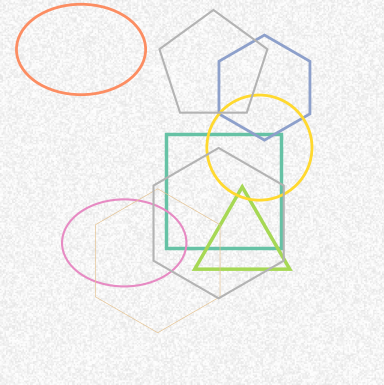[{"shape": "square", "thickness": 2.5, "radius": 0.74, "center": [0.58, 0.503]}, {"shape": "oval", "thickness": 2, "radius": 0.84, "center": [0.211, 0.872]}, {"shape": "hexagon", "thickness": 2, "radius": 0.68, "center": [0.687, 0.772]}, {"shape": "oval", "thickness": 1.5, "radius": 0.81, "center": [0.323, 0.369]}, {"shape": "triangle", "thickness": 2.5, "radius": 0.71, "center": [0.629, 0.372]}, {"shape": "circle", "thickness": 2, "radius": 0.68, "center": [0.674, 0.617]}, {"shape": "hexagon", "thickness": 0.5, "radius": 0.93, "center": [0.41, 0.323]}, {"shape": "hexagon", "thickness": 1.5, "radius": 0.98, "center": [0.568, 0.42]}, {"shape": "pentagon", "thickness": 1.5, "radius": 0.74, "center": [0.554, 0.827]}]